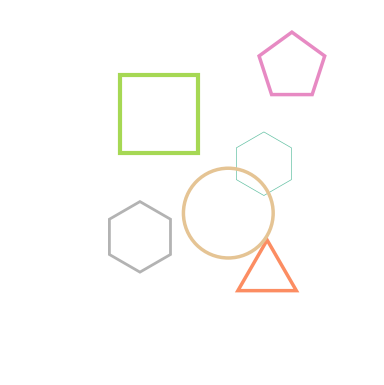[{"shape": "hexagon", "thickness": 0.5, "radius": 0.41, "center": [0.685, 0.575]}, {"shape": "triangle", "thickness": 2.5, "radius": 0.44, "center": [0.694, 0.289]}, {"shape": "pentagon", "thickness": 2.5, "radius": 0.45, "center": [0.758, 0.827]}, {"shape": "square", "thickness": 3, "radius": 0.51, "center": [0.412, 0.703]}, {"shape": "circle", "thickness": 2.5, "radius": 0.58, "center": [0.593, 0.446]}, {"shape": "hexagon", "thickness": 2, "radius": 0.46, "center": [0.363, 0.385]}]